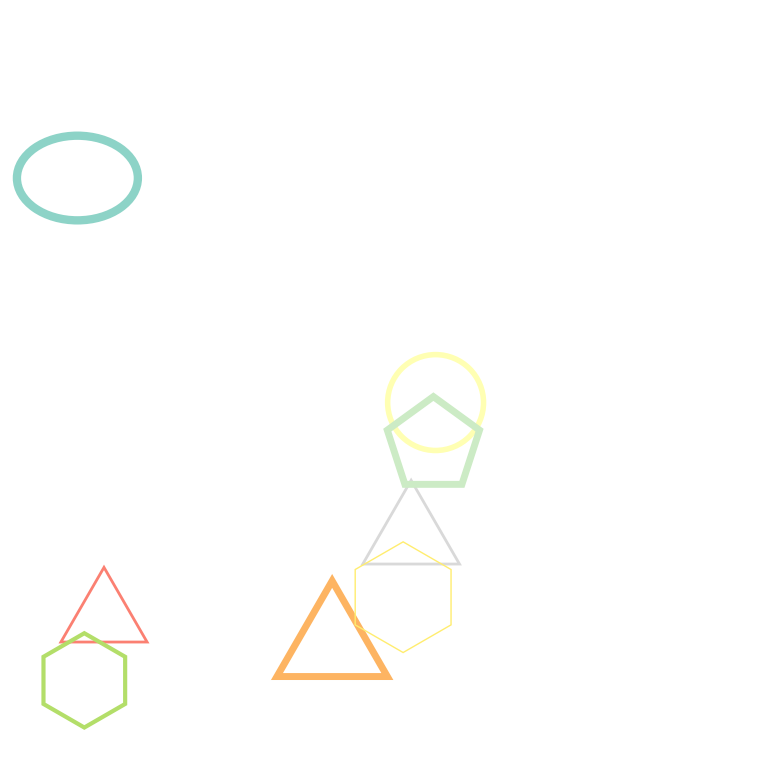[{"shape": "oval", "thickness": 3, "radius": 0.39, "center": [0.101, 0.769]}, {"shape": "circle", "thickness": 2, "radius": 0.31, "center": [0.566, 0.477]}, {"shape": "triangle", "thickness": 1, "radius": 0.32, "center": [0.135, 0.199]}, {"shape": "triangle", "thickness": 2.5, "radius": 0.41, "center": [0.431, 0.163]}, {"shape": "hexagon", "thickness": 1.5, "radius": 0.31, "center": [0.11, 0.116]}, {"shape": "triangle", "thickness": 1, "radius": 0.36, "center": [0.534, 0.304]}, {"shape": "pentagon", "thickness": 2.5, "radius": 0.31, "center": [0.563, 0.422]}, {"shape": "hexagon", "thickness": 0.5, "radius": 0.36, "center": [0.524, 0.224]}]